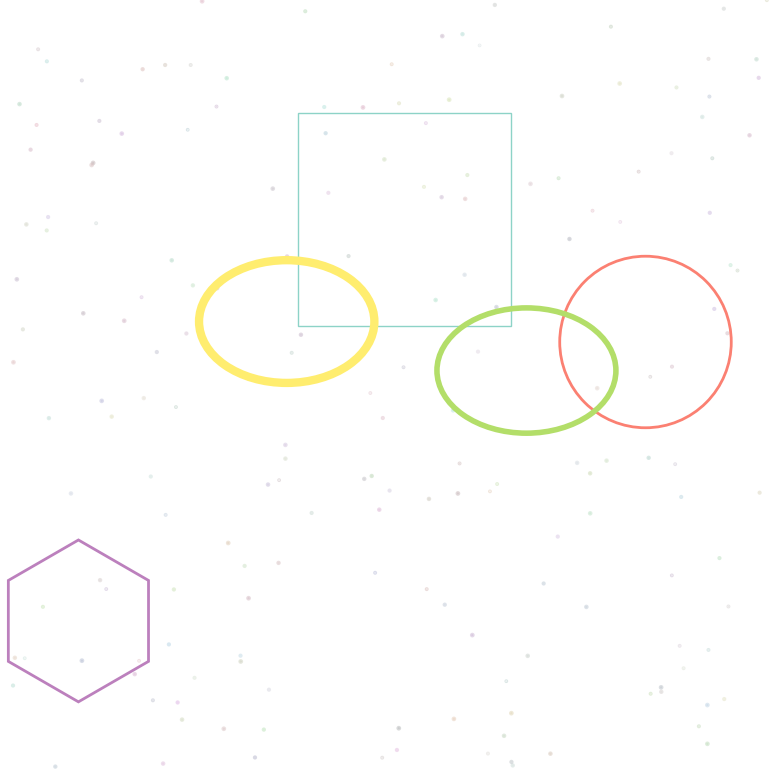[{"shape": "square", "thickness": 0.5, "radius": 0.69, "center": [0.525, 0.715]}, {"shape": "circle", "thickness": 1, "radius": 0.56, "center": [0.838, 0.556]}, {"shape": "oval", "thickness": 2, "radius": 0.58, "center": [0.684, 0.519]}, {"shape": "hexagon", "thickness": 1, "radius": 0.53, "center": [0.102, 0.194]}, {"shape": "oval", "thickness": 3, "radius": 0.57, "center": [0.372, 0.582]}]